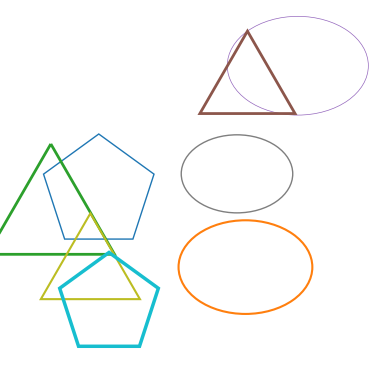[{"shape": "pentagon", "thickness": 1, "radius": 0.75, "center": [0.257, 0.501]}, {"shape": "oval", "thickness": 1.5, "radius": 0.87, "center": [0.638, 0.306]}, {"shape": "triangle", "thickness": 2, "radius": 0.96, "center": [0.132, 0.435]}, {"shape": "oval", "thickness": 0.5, "radius": 0.92, "center": [0.774, 0.829]}, {"shape": "triangle", "thickness": 2, "radius": 0.71, "center": [0.643, 0.776]}, {"shape": "oval", "thickness": 1, "radius": 0.72, "center": [0.616, 0.548]}, {"shape": "triangle", "thickness": 1.5, "radius": 0.74, "center": [0.235, 0.297]}, {"shape": "pentagon", "thickness": 2.5, "radius": 0.67, "center": [0.283, 0.21]}]